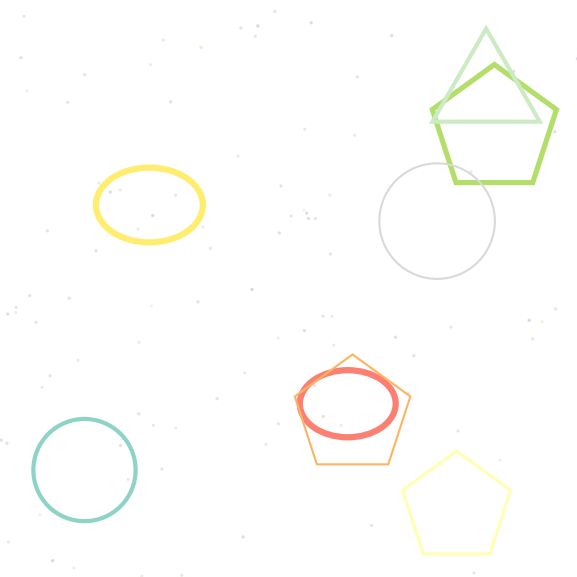[{"shape": "circle", "thickness": 2, "radius": 0.44, "center": [0.146, 0.185]}, {"shape": "pentagon", "thickness": 1.5, "radius": 0.49, "center": [0.791, 0.12]}, {"shape": "oval", "thickness": 3, "radius": 0.42, "center": [0.602, 0.3]}, {"shape": "pentagon", "thickness": 1, "radius": 0.53, "center": [0.611, 0.28]}, {"shape": "pentagon", "thickness": 2.5, "radius": 0.57, "center": [0.856, 0.774]}, {"shape": "circle", "thickness": 1, "radius": 0.5, "center": [0.757, 0.616]}, {"shape": "triangle", "thickness": 2, "radius": 0.54, "center": [0.842, 0.842]}, {"shape": "oval", "thickness": 3, "radius": 0.46, "center": [0.259, 0.644]}]